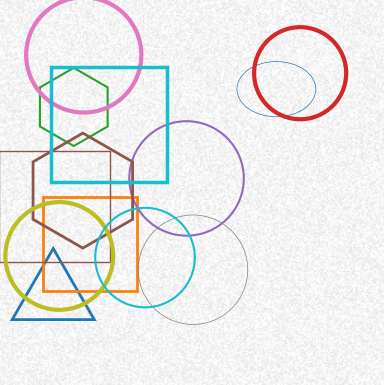[{"shape": "oval", "thickness": 0.5, "radius": 0.51, "center": [0.718, 0.768]}, {"shape": "triangle", "thickness": 2, "radius": 0.62, "center": [0.138, 0.231]}, {"shape": "square", "thickness": 2, "radius": 0.61, "center": [0.234, 0.367]}, {"shape": "hexagon", "thickness": 1.5, "radius": 0.51, "center": [0.192, 0.722]}, {"shape": "circle", "thickness": 3, "radius": 0.6, "center": [0.78, 0.81]}, {"shape": "circle", "thickness": 1.5, "radius": 0.74, "center": [0.485, 0.537]}, {"shape": "square", "thickness": 1, "radius": 0.72, "center": [0.142, 0.464]}, {"shape": "hexagon", "thickness": 2, "radius": 0.75, "center": [0.215, 0.505]}, {"shape": "circle", "thickness": 3, "radius": 0.75, "center": [0.218, 0.857]}, {"shape": "circle", "thickness": 0.5, "radius": 0.71, "center": [0.501, 0.299]}, {"shape": "circle", "thickness": 3, "radius": 0.7, "center": [0.154, 0.335]}, {"shape": "square", "thickness": 2.5, "radius": 0.75, "center": [0.283, 0.676]}, {"shape": "circle", "thickness": 1.5, "radius": 0.65, "center": [0.377, 0.331]}]